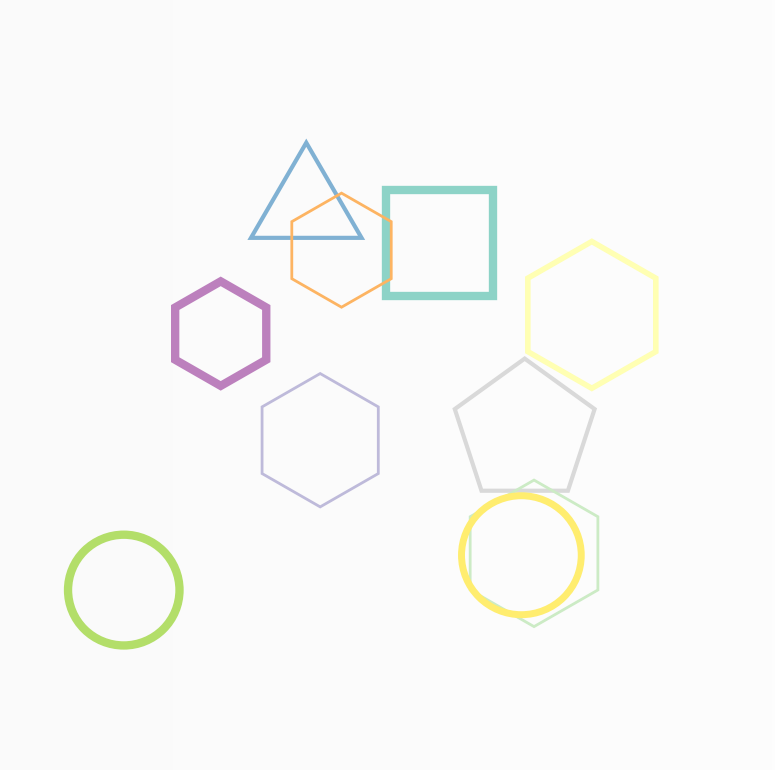[{"shape": "square", "thickness": 3, "radius": 0.34, "center": [0.567, 0.684]}, {"shape": "hexagon", "thickness": 2, "radius": 0.48, "center": [0.764, 0.591]}, {"shape": "hexagon", "thickness": 1, "radius": 0.43, "center": [0.413, 0.428]}, {"shape": "triangle", "thickness": 1.5, "radius": 0.41, "center": [0.395, 0.732]}, {"shape": "hexagon", "thickness": 1, "radius": 0.37, "center": [0.441, 0.675]}, {"shape": "circle", "thickness": 3, "radius": 0.36, "center": [0.16, 0.234]}, {"shape": "pentagon", "thickness": 1.5, "radius": 0.47, "center": [0.677, 0.439]}, {"shape": "hexagon", "thickness": 3, "radius": 0.34, "center": [0.285, 0.567]}, {"shape": "hexagon", "thickness": 1, "radius": 0.48, "center": [0.689, 0.281]}, {"shape": "circle", "thickness": 2.5, "radius": 0.39, "center": [0.673, 0.279]}]